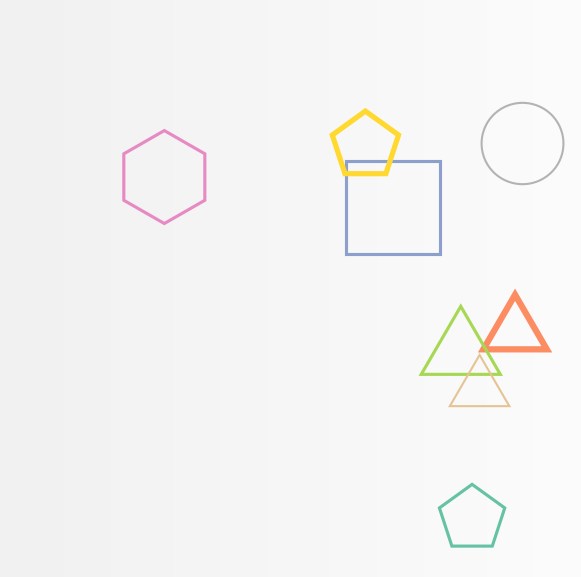[{"shape": "pentagon", "thickness": 1.5, "radius": 0.3, "center": [0.812, 0.101]}, {"shape": "triangle", "thickness": 3, "radius": 0.32, "center": [0.886, 0.426]}, {"shape": "square", "thickness": 1.5, "radius": 0.4, "center": [0.676, 0.64]}, {"shape": "hexagon", "thickness": 1.5, "radius": 0.4, "center": [0.283, 0.693]}, {"shape": "triangle", "thickness": 1.5, "radius": 0.39, "center": [0.793, 0.39]}, {"shape": "pentagon", "thickness": 2.5, "radius": 0.3, "center": [0.629, 0.747]}, {"shape": "triangle", "thickness": 1, "radius": 0.3, "center": [0.825, 0.325]}, {"shape": "circle", "thickness": 1, "radius": 0.35, "center": [0.899, 0.751]}]